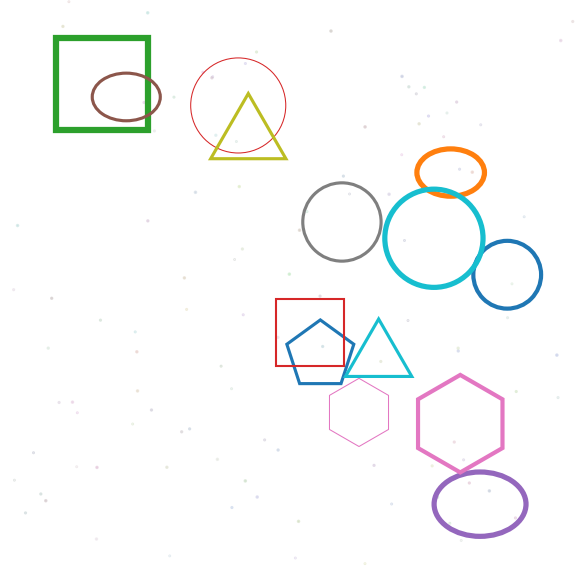[{"shape": "pentagon", "thickness": 1.5, "radius": 0.3, "center": [0.555, 0.384]}, {"shape": "circle", "thickness": 2, "radius": 0.29, "center": [0.878, 0.523]}, {"shape": "oval", "thickness": 2.5, "radius": 0.29, "center": [0.78, 0.7]}, {"shape": "square", "thickness": 3, "radius": 0.4, "center": [0.176, 0.854]}, {"shape": "square", "thickness": 1, "radius": 0.29, "center": [0.537, 0.424]}, {"shape": "circle", "thickness": 0.5, "radius": 0.41, "center": [0.413, 0.817]}, {"shape": "oval", "thickness": 2.5, "radius": 0.4, "center": [0.831, 0.126]}, {"shape": "oval", "thickness": 1.5, "radius": 0.29, "center": [0.219, 0.831]}, {"shape": "hexagon", "thickness": 2, "radius": 0.42, "center": [0.797, 0.265]}, {"shape": "hexagon", "thickness": 0.5, "radius": 0.3, "center": [0.622, 0.285]}, {"shape": "circle", "thickness": 1.5, "radius": 0.34, "center": [0.592, 0.615]}, {"shape": "triangle", "thickness": 1.5, "radius": 0.38, "center": [0.43, 0.762]}, {"shape": "circle", "thickness": 2.5, "radius": 0.43, "center": [0.751, 0.587]}, {"shape": "triangle", "thickness": 1.5, "radius": 0.33, "center": [0.656, 0.38]}]